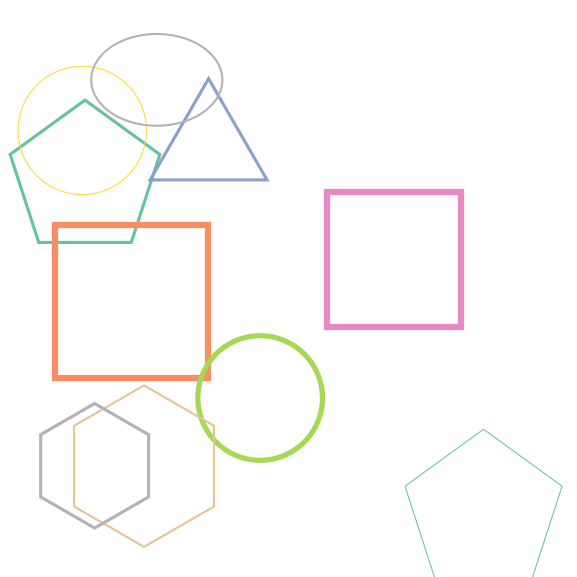[{"shape": "pentagon", "thickness": 0.5, "radius": 0.71, "center": [0.837, 0.113]}, {"shape": "pentagon", "thickness": 1.5, "radius": 0.68, "center": [0.147, 0.69]}, {"shape": "square", "thickness": 3, "radius": 0.66, "center": [0.228, 0.478]}, {"shape": "triangle", "thickness": 1.5, "radius": 0.58, "center": [0.361, 0.746]}, {"shape": "square", "thickness": 3, "radius": 0.58, "center": [0.682, 0.55]}, {"shape": "circle", "thickness": 2.5, "radius": 0.54, "center": [0.45, 0.31]}, {"shape": "circle", "thickness": 0.5, "radius": 0.56, "center": [0.142, 0.773]}, {"shape": "hexagon", "thickness": 1, "radius": 0.7, "center": [0.249, 0.192]}, {"shape": "hexagon", "thickness": 1.5, "radius": 0.54, "center": [0.164, 0.193]}, {"shape": "oval", "thickness": 1, "radius": 0.57, "center": [0.272, 0.861]}]